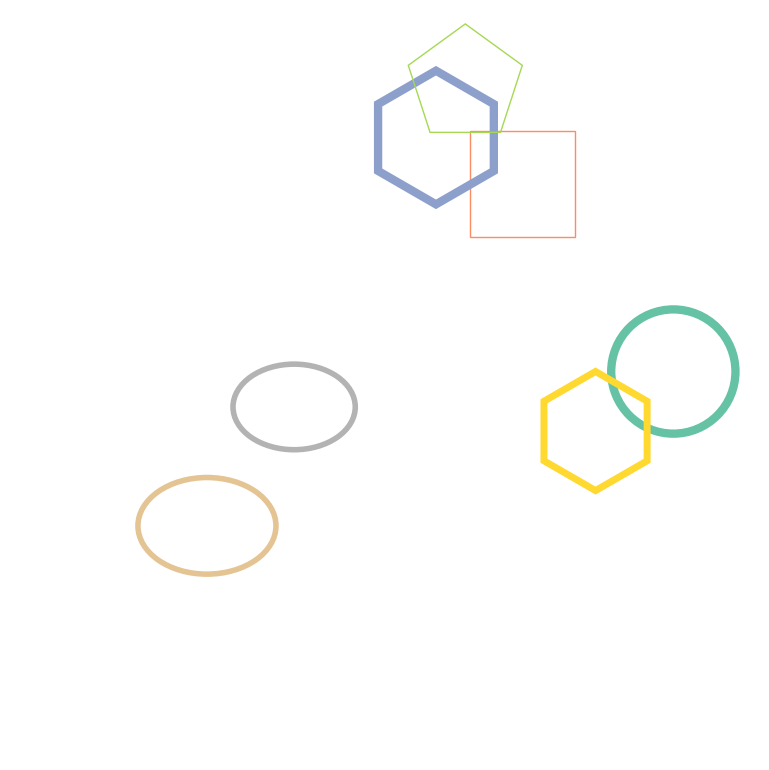[{"shape": "circle", "thickness": 3, "radius": 0.4, "center": [0.874, 0.517]}, {"shape": "square", "thickness": 0.5, "radius": 0.34, "center": [0.678, 0.761]}, {"shape": "hexagon", "thickness": 3, "radius": 0.43, "center": [0.566, 0.821]}, {"shape": "pentagon", "thickness": 0.5, "radius": 0.39, "center": [0.604, 0.891]}, {"shape": "hexagon", "thickness": 2.5, "radius": 0.39, "center": [0.773, 0.44]}, {"shape": "oval", "thickness": 2, "radius": 0.45, "center": [0.269, 0.317]}, {"shape": "oval", "thickness": 2, "radius": 0.4, "center": [0.382, 0.472]}]